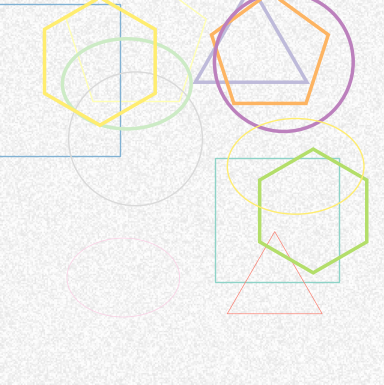[{"shape": "square", "thickness": 1, "radius": 0.81, "center": [0.721, 0.429]}, {"shape": "pentagon", "thickness": 1, "radius": 0.96, "center": [0.354, 0.891]}, {"shape": "triangle", "thickness": 2.5, "radius": 0.84, "center": [0.652, 0.87]}, {"shape": "triangle", "thickness": 0.5, "radius": 0.71, "center": [0.714, 0.256]}, {"shape": "square", "thickness": 1, "radius": 0.99, "center": [0.114, 0.793]}, {"shape": "pentagon", "thickness": 2.5, "radius": 0.8, "center": [0.701, 0.86]}, {"shape": "hexagon", "thickness": 2.5, "radius": 0.8, "center": [0.814, 0.452]}, {"shape": "oval", "thickness": 0.5, "radius": 0.73, "center": [0.32, 0.279]}, {"shape": "circle", "thickness": 1, "radius": 0.87, "center": [0.352, 0.639]}, {"shape": "circle", "thickness": 2.5, "radius": 0.9, "center": [0.737, 0.839]}, {"shape": "oval", "thickness": 2.5, "radius": 0.84, "center": [0.329, 0.782]}, {"shape": "hexagon", "thickness": 2.5, "radius": 0.83, "center": [0.259, 0.841]}, {"shape": "oval", "thickness": 1, "radius": 0.89, "center": [0.768, 0.568]}]